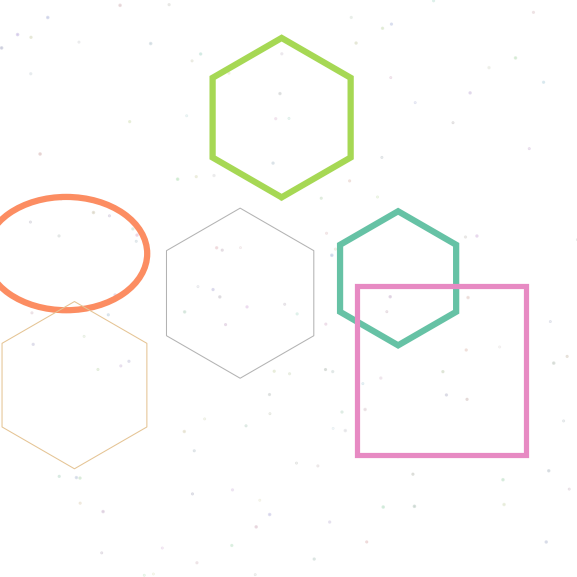[{"shape": "hexagon", "thickness": 3, "radius": 0.58, "center": [0.689, 0.517]}, {"shape": "oval", "thickness": 3, "radius": 0.7, "center": [0.115, 0.56]}, {"shape": "square", "thickness": 2.5, "radius": 0.73, "center": [0.765, 0.358]}, {"shape": "hexagon", "thickness": 3, "radius": 0.69, "center": [0.488, 0.795]}, {"shape": "hexagon", "thickness": 0.5, "radius": 0.72, "center": [0.129, 0.332]}, {"shape": "hexagon", "thickness": 0.5, "radius": 0.74, "center": [0.416, 0.491]}]